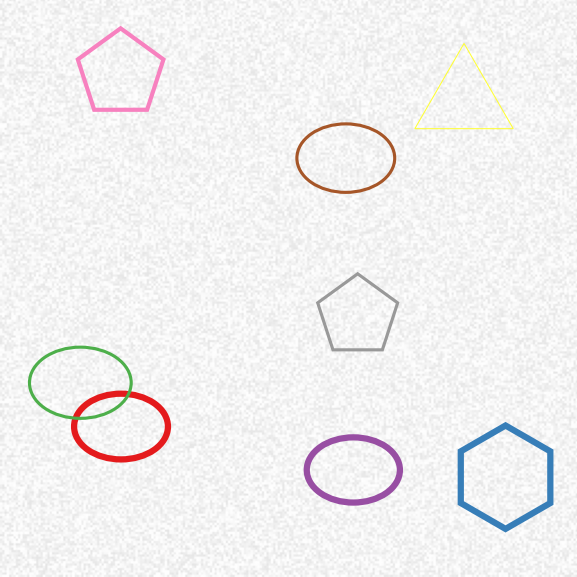[{"shape": "oval", "thickness": 3, "radius": 0.41, "center": [0.21, 0.261]}, {"shape": "hexagon", "thickness": 3, "radius": 0.45, "center": [0.875, 0.173]}, {"shape": "oval", "thickness": 1.5, "radius": 0.44, "center": [0.139, 0.336]}, {"shape": "oval", "thickness": 3, "radius": 0.4, "center": [0.612, 0.185]}, {"shape": "triangle", "thickness": 0.5, "radius": 0.49, "center": [0.804, 0.826]}, {"shape": "oval", "thickness": 1.5, "radius": 0.42, "center": [0.599, 0.725]}, {"shape": "pentagon", "thickness": 2, "radius": 0.39, "center": [0.209, 0.872]}, {"shape": "pentagon", "thickness": 1.5, "radius": 0.36, "center": [0.619, 0.452]}]